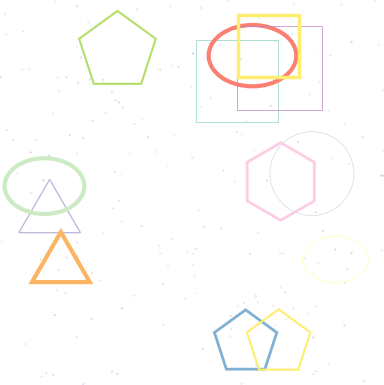[{"shape": "square", "thickness": 0.5, "radius": 0.53, "center": [0.616, 0.789]}, {"shape": "oval", "thickness": 0.5, "radius": 0.43, "center": [0.871, 0.327]}, {"shape": "triangle", "thickness": 1, "radius": 0.46, "center": [0.129, 0.442]}, {"shape": "oval", "thickness": 3, "radius": 0.57, "center": [0.656, 0.855]}, {"shape": "pentagon", "thickness": 2, "radius": 0.43, "center": [0.638, 0.11]}, {"shape": "triangle", "thickness": 3, "radius": 0.43, "center": [0.158, 0.311]}, {"shape": "pentagon", "thickness": 1.5, "radius": 0.52, "center": [0.305, 0.867]}, {"shape": "hexagon", "thickness": 2, "radius": 0.5, "center": [0.729, 0.528]}, {"shape": "circle", "thickness": 0.5, "radius": 0.55, "center": [0.81, 0.549]}, {"shape": "square", "thickness": 0.5, "radius": 0.55, "center": [0.726, 0.823]}, {"shape": "oval", "thickness": 3, "radius": 0.52, "center": [0.115, 0.517]}, {"shape": "square", "thickness": 2.5, "radius": 0.4, "center": [0.697, 0.881]}, {"shape": "pentagon", "thickness": 1.5, "radius": 0.43, "center": [0.724, 0.11]}]